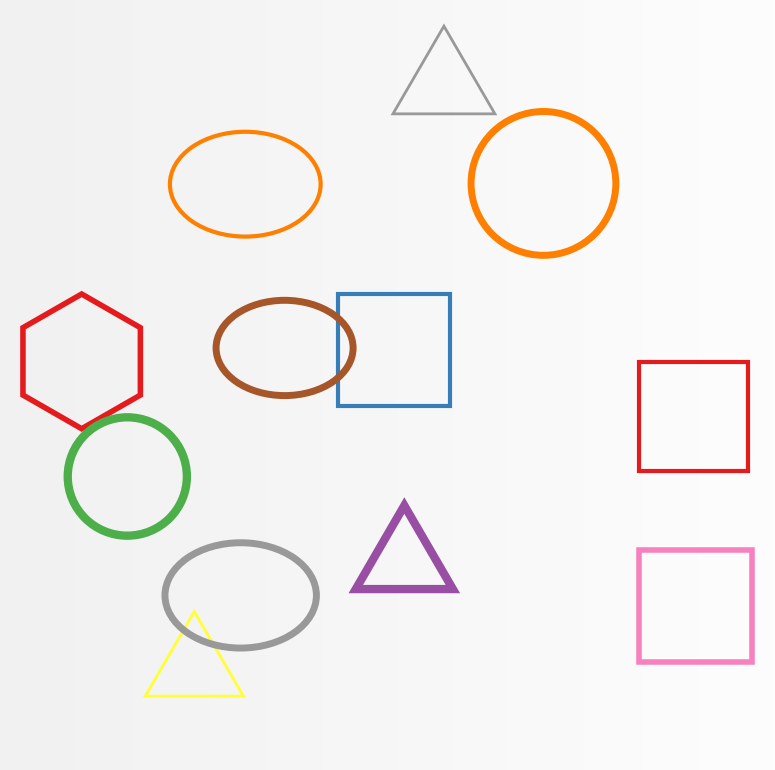[{"shape": "square", "thickness": 1.5, "radius": 0.35, "center": [0.894, 0.459]}, {"shape": "hexagon", "thickness": 2, "radius": 0.44, "center": [0.105, 0.531]}, {"shape": "square", "thickness": 1.5, "radius": 0.36, "center": [0.508, 0.545]}, {"shape": "circle", "thickness": 3, "radius": 0.38, "center": [0.164, 0.381]}, {"shape": "triangle", "thickness": 3, "radius": 0.36, "center": [0.522, 0.271]}, {"shape": "circle", "thickness": 2.5, "radius": 0.47, "center": [0.701, 0.762]}, {"shape": "oval", "thickness": 1.5, "radius": 0.49, "center": [0.316, 0.761]}, {"shape": "triangle", "thickness": 1, "radius": 0.37, "center": [0.251, 0.132]}, {"shape": "oval", "thickness": 2.5, "radius": 0.44, "center": [0.367, 0.548]}, {"shape": "square", "thickness": 2, "radius": 0.36, "center": [0.898, 0.213]}, {"shape": "oval", "thickness": 2.5, "radius": 0.49, "center": [0.311, 0.227]}, {"shape": "triangle", "thickness": 1, "radius": 0.38, "center": [0.573, 0.89]}]